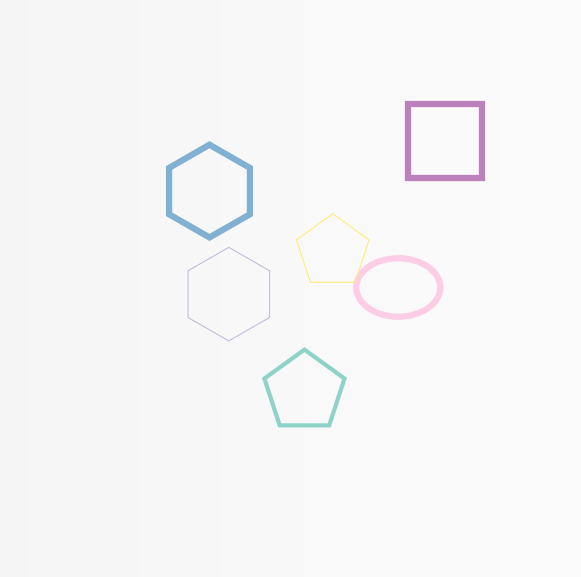[{"shape": "pentagon", "thickness": 2, "radius": 0.36, "center": [0.524, 0.321]}, {"shape": "hexagon", "thickness": 0.5, "radius": 0.4, "center": [0.394, 0.49]}, {"shape": "hexagon", "thickness": 3, "radius": 0.4, "center": [0.36, 0.668]}, {"shape": "oval", "thickness": 3, "radius": 0.36, "center": [0.685, 0.501]}, {"shape": "square", "thickness": 3, "radius": 0.32, "center": [0.766, 0.755]}, {"shape": "pentagon", "thickness": 0.5, "radius": 0.33, "center": [0.573, 0.563]}]